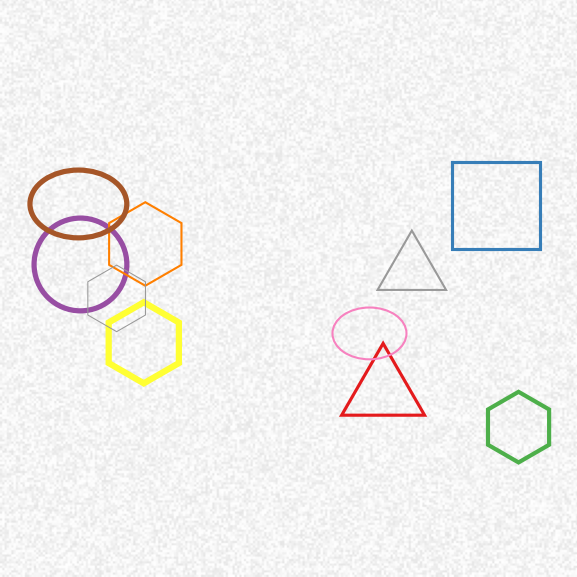[{"shape": "triangle", "thickness": 1.5, "radius": 0.41, "center": [0.663, 0.322]}, {"shape": "square", "thickness": 1.5, "radius": 0.38, "center": [0.859, 0.643]}, {"shape": "hexagon", "thickness": 2, "radius": 0.31, "center": [0.898, 0.26]}, {"shape": "circle", "thickness": 2.5, "radius": 0.4, "center": [0.139, 0.541]}, {"shape": "hexagon", "thickness": 1, "radius": 0.36, "center": [0.252, 0.577]}, {"shape": "hexagon", "thickness": 3, "radius": 0.35, "center": [0.249, 0.406]}, {"shape": "oval", "thickness": 2.5, "radius": 0.42, "center": [0.136, 0.646]}, {"shape": "oval", "thickness": 1, "radius": 0.32, "center": [0.64, 0.422]}, {"shape": "hexagon", "thickness": 0.5, "radius": 0.29, "center": [0.202, 0.482]}, {"shape": "triangle", "thickness": 1, "radius": 0.34, "center": [0.713, 0.531]}]